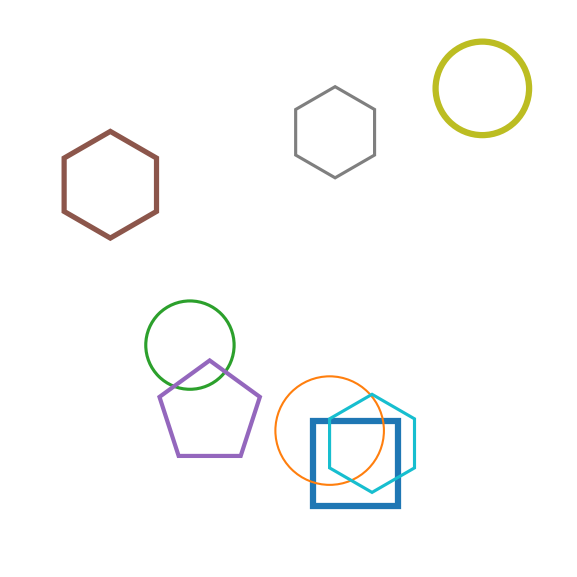[{"shape": "square", "thickness": 3, "radius": 0.37, "center": [0.615, 0.196]}, {"shape": "circle", "thickness": 1, "radius": 0.47, "center": [0.571, 0.254]}, {"shape": "circle", "thickness": 1.5, "radius": 0.38, "center": [0.329, 0.402]}, {"shape": "pentagon", "thickness": 2, "radius": 0.46, "center": [0.363, 0.284]}, {"shape": "hexagon", "thickness": 2.5, "radius": 0.46, "center": [0.191, 0.679]}, {"shape": "hexagon", "thickness": 1.5, "radius": 0.39, "center": [0.58, 0.77]}, {"shape": "circle", "thickness": 3, "radius": 0.4, "center": [0.835, 0.846]}, {"shape": "hexagon", "thickness": 1.5, "radius": 0.42, "center": [0.644, 0.231]}]